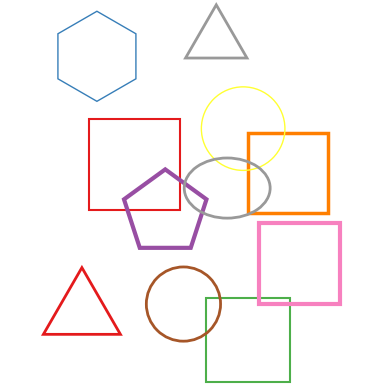[{"shape": "square", "thickness": 1.5, "radius": 0.59, "center": [0.349, 0.573]}, {"shape": "triangle", "thickness": 2, "radius": 0.58, "center": [0.213, 0.189]}, {"shape": "hexagon", "thickness": 1, "radius": 0.58, "center": [0.252, 0.854]}, {"shape": "square", "thickness": 1.5, "radius": 0.55, "center": [0.644, 0.117]}, {"shape": "pentagon", "thickness": 3, "radius": 0.56, "center": [0.429, 0.447]}, {"shape": "square", "thickness": 2.5, "radius": 0.52, "center": [0.749, 0.551]}, {"shape": "circle", "thickness": 1, "radius": 0.54, "center": [0.632, 0.666]}, {"shape": "circle", "thickness": 2, "radius": 0.48, "center": [0.476, 0.21]}, {"shape": "square", "thickness": 3, "radius": 0.53, "center": [0.777, 0.315]}, {"shape": "triangle", "thickness": 2, "radius": 0.46, "center": [0.562, 0.895]}, {"shape": "oval", "thickness": 2, "radius": 0.56, "center": [0.59, 0.512]}]